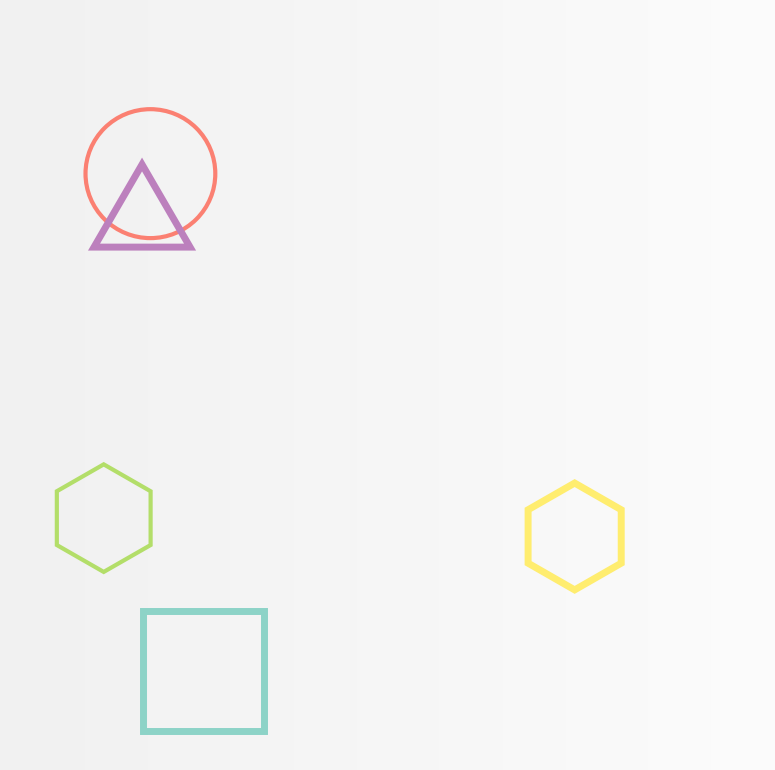[{"shape": "square", "thickness": 2.5, "radius": 0.39, "center": [0.262, 0.129]}, {"shape": "circle", "thickness": 1.5, "radius": 0.42, "center": [0.194, 0.774]}, {"shape": "hexagon", "thickness": 1.5, "radius": 0.35, "center": [0.134, 0.327]}, {"shape": "triangle", "thickness": 2.5, "radius": 0.36, "center": [0.183, 0.715]}, {"shape": "hexagon", "thickness": 2.5, "radius": 0.35, "center": [0.741, 0.303]}]